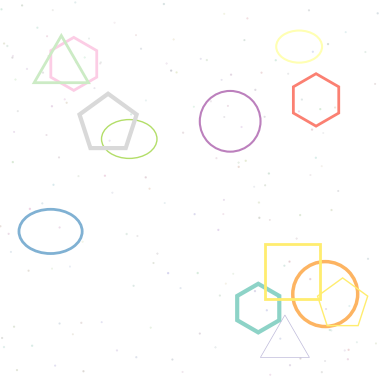[{"shape": "hexagon", "thickness": 3, "radius": 0.32, "center": [0.671, 0.2]}, {"shape": "oval", "thickness": 1.5, "radius": 0.3, "center": [0.777, 0.879]}, {"shape": "triangle", "thickness": 0.5, "radius": 0.37, "center": [0.74, 0.108]}, {"shape": "hexagon", "thickness": 2, "radius": 0.34, "center": [0.821, 0.74]}, {"shape": "oval", "thickness": 2, "radius": 0.41, "center": [0.131, 0.399]}, {"shape": "circle", "thickness": 2.5, "radius": 0.42, "center": [0.845, 0.236]}, {"shape": "oval", "thickness": 1, "radius": 0.36, "center": [0.336, 0.639]}, {"shape": "hexagon", "thickness": 2, "radius": 0.34, "center": [0.192, 0.834]}, {"shape": "pentagon", "thickness": 3, "radius": 0.39, "center": [0.281, 0.679]}, {"shape": "circle", "thickness": 1.5, "radius": 0.39, "center": [0.598, 0.685]}, {"shape": "triangle", "thickness": 2, "radius": 0.41, "center": [0.159, 0.826]}, {"shape": "pentagon", "thickness": 1, "radius": 0.34, "center": [0.89, 0.21]}, {"shape": "square", "thickness": 2, "radius": 0.36, "center": [0.759, 0.294]}]